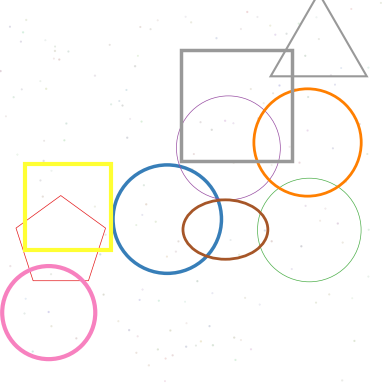[{"shape": "pentagon", "thickness": 0.5, "radius": 0.61, "center": [0.158, 0.37]}, {"shape": "circle", "thickness": 2.5, "radius": 0.7, "center": [0.434, 0.431]}, {"shape": "circle", "thickness": 0.5, "radius": 0.67, "center": [0.803, 0.403]}, {"shape": "circle", "thickness": 0.5, "radius": 0.67, "center": [0.593, 0.616]}, {"shape": "circle", "thickness": 2, "radius": 0.7, "center": [0.799, 0.63]}, {"shape": "square", "thickness": 3, "radius": 0.56, "center": [0.176, 0.463]}, {"shape": "oval", "thickness": 2, "radius": 0.55, "center": [0.585, 0.404]}, {"shape": "circle", "thickness": 3, "radius": 0.6, "center": [0.127, 0.188]}, {"shape": "triangle", "thickness": 1.5, "radius": 0.72, "center": [0.828, 0.874]}, {"shape": "square", "thickness": 2.5, "radius": 0.72, "center": [0.614, 0.726]}]